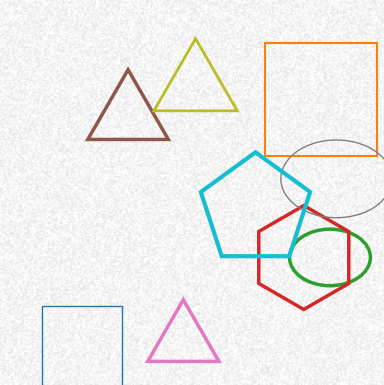[{"shape": "square", "thickness": 1, "radius": 0.52, "center": [0.212, 0.101]}, {"shape": "square", "thickness": 1.5, "radius": 0.73, "center": [0.833, 0.742]}, {"shape": "oval", "thickness": 2.5, "radius": 0.52, "center": [0.857, 0.331]}, {"shape": "hexagon", "thickness": 2.5, "radius": 0.67, "center": [0.789, 0.331]}, {"shape": "triangle", "thickness": 2.5, "radius": 0.6, "center": [0.333, 0.698]}, {"shape": "triangle", "thickness": 2.5, "radius": 0.53, "center": [0.476, 0.115]}, {"shape": "oval", "thickness": 1, "radius": 0.72, "center": [0.874, 0.535]}, {"shape": "triangle", "thickness": 2, "radius": 0.63, "center": [0.508, 0.775]}, {"shape": "pentagon", "thickness": 3, "radius": 0.75, "center": [0.664, 0.455]}]